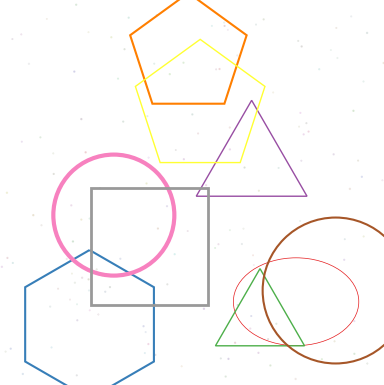[{"shape": "oval", "thickness": 0.5, "radius": 0.81, "center": [0.769, 0.216]}, {"shape": "hexagon", "thickness": 1.5, "radius": 0.97, "center": [0.233, 0.157]}, {"shape": "triangle", "thickness": 1, "radius": 0.67, "center": [0.675, 0.169]}, {"shape": "triangle", "thickness": 1, "radius": 0.83, "center": [0.654, 0.573]}, {"shape": "pentagon", "thickness": 1.5, "radius": 0.8, "center": [0.489, 0.859]}, {"shape": "pentagon", "thickness": 1, "radius": 0.88, "center": [0.52, 0.721]}, {"shape": "circle", "thickness": 1.5, "radius": 0.95, "center": [0.872, 0.245]}, {"shape": "circle", "thickness": 3, "radius": 0.79, "center": [0.296, 0.441]}, {"shape": "square", "thickness": 2, "radius": 0.76, "center": [0.388, 0.359]}]